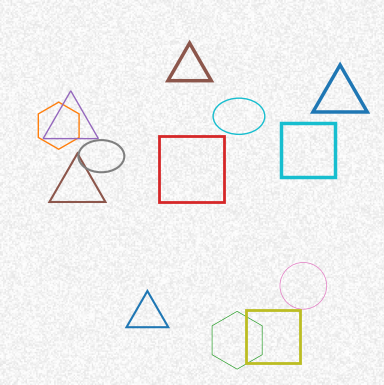[{"shape": "triangle", "thickness": 1.5, "radius": 0.31, "center": [0.383, 0.181]}, {"shape": "triangle", "thickness": 2.5, "radius": 0.41, "center": [0.883, 0.75]}, {"shape": "hexagon", "thickness": 1, "radius": 0.31, "center": [0.152, 0.674]}, {"shape": "hexagon", "thickness": 0.5, "radius": 0.38, "center": [0.616, 0.116]}, {"shape": "square", "thickness": 2, "radius": 0.43, "center": [0.498, 0.562]}, {"shape": "triangle", "thickness": 1, "radius": 0.41, "center": [0.184, 0.681]}, {"shape": "triangle", "thickness": 1.5, "radius": 0.42, "center": [0.201, 0.517]}, {"shape": "triangle", "thickness": 2.5, "radius": 0.33, "center": [0.492, 0.823]}, {"shape": "circle", "thickness": 0.5, "radius": 0.3, "center": [0.788, 0.258]}, {"shape": "oval", "thickness": 1.5, "radius": 0.3, "center": [0.263, 0.594]}, {"shape": "square", "thickness": 2, "radius": 0.35, "center": [0.709, 0.126]}, {"shape": "square", "thickness": 2.5, "radius": 0.35, "center": [0.801, 0.611]}, {"shape": "oval", "thickness": 1, "radius": 0.34, "center": [0.621, 0.698]}]